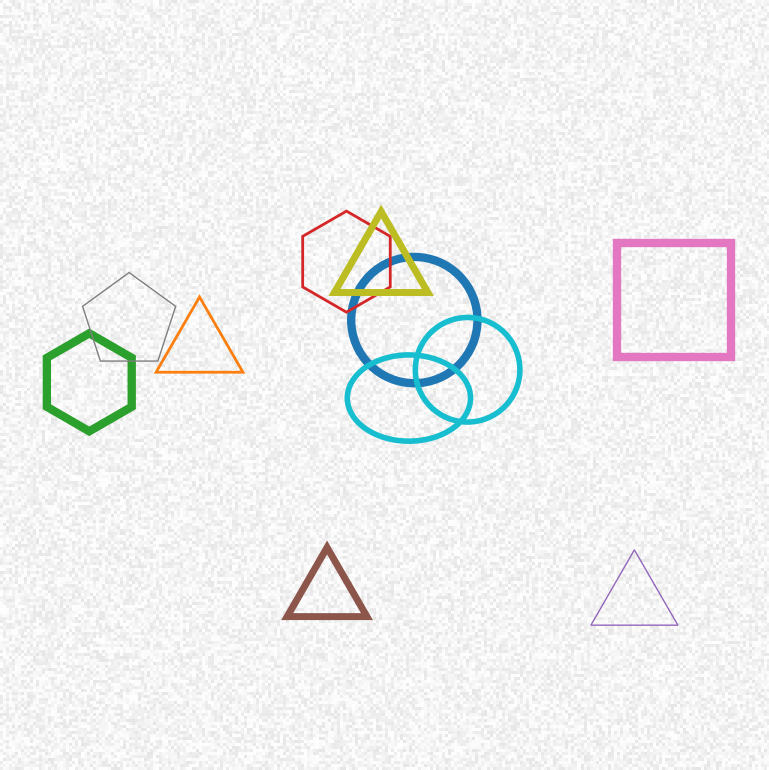[{"shape": "circle", "thickness": 3, "radius": 0.41, "center": [0.538, 0.584]}, {"shape": "triangle", "thickness": 1, "radius": 0.33, "center": [0.259, 0.549]}, {"shape": "hexagon", "thickness": 3, "radius": 0.32, "center": [0.116, 0.503]}, {"shape": "hexagon", "thickness": 1, "radius": 0.33, "center": [0.45, 0.66]}, {"shape": "triangle", "thickness": 0.5, "radius": 0.33, "center": [0.824, 0.221]}, {"shape": "triangle", "thickness": 2.5, "radius": 0.3, "center": [0.425, 0.229]}, {"shape": "square", "thickness": 3, "radius": 0.37, "center": [0.875, 0.61]}, {"shape": "pentagon", "thickness": 0.5, "radius": 0.32, "center": [0.168, 0.582]}, {"shape": "triangle", "thickness": 2.5, "radius": 0.35, "center": [0.495, 0.655]}, {"shape": "circle", "thickness": 2, "radius": 0.34, "center": [0.607, 0.52]}, {"shape": "oval", "thickness": 2, "radius": 0.4, "center": [0.531, 0.483]}]